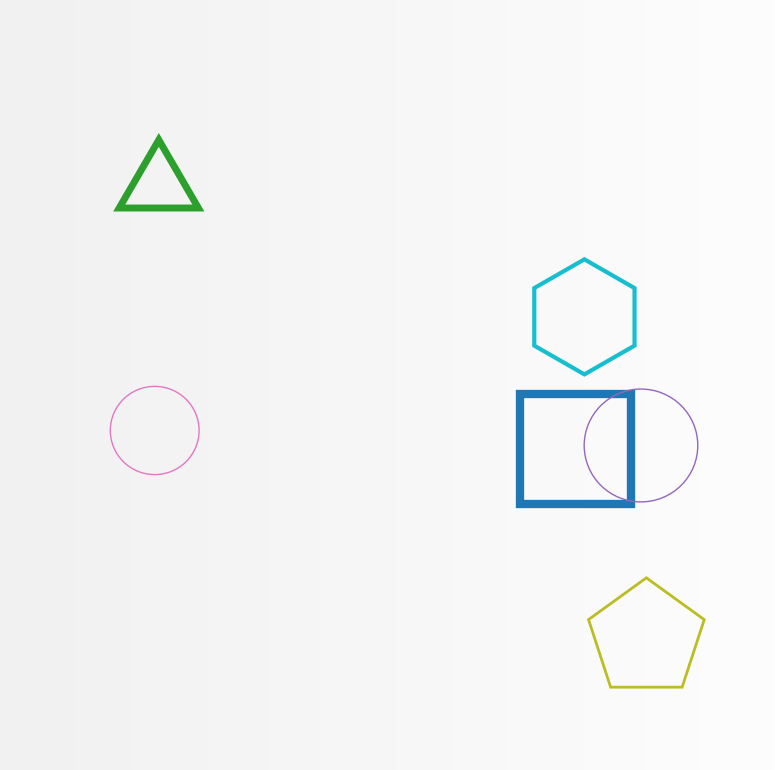[{"shape": "square", "thickness": 3, "radius": 0.36, "center": [0.743, 0.417]}, {"shape": "triangle", "thickness": 2.5, "radius": 0.29, "center": [0.205, 0.759]}, {"shape": "circle", "thickness": 0.5, "radius": 0.37, "center": [0.827, 0.421]}, {"shape": "circle", "thickness": 0.5, "radius": 0.29, "center": [0.2, 0.441]}, {"shape": "pentagon", "thickness": 1, "radius": 0.39, "center": [0.834, 0.171]}, {"shape": "hexagon", "thickness": 1.5, "radius": 0.37, "center": [0.754, 0.588]}]